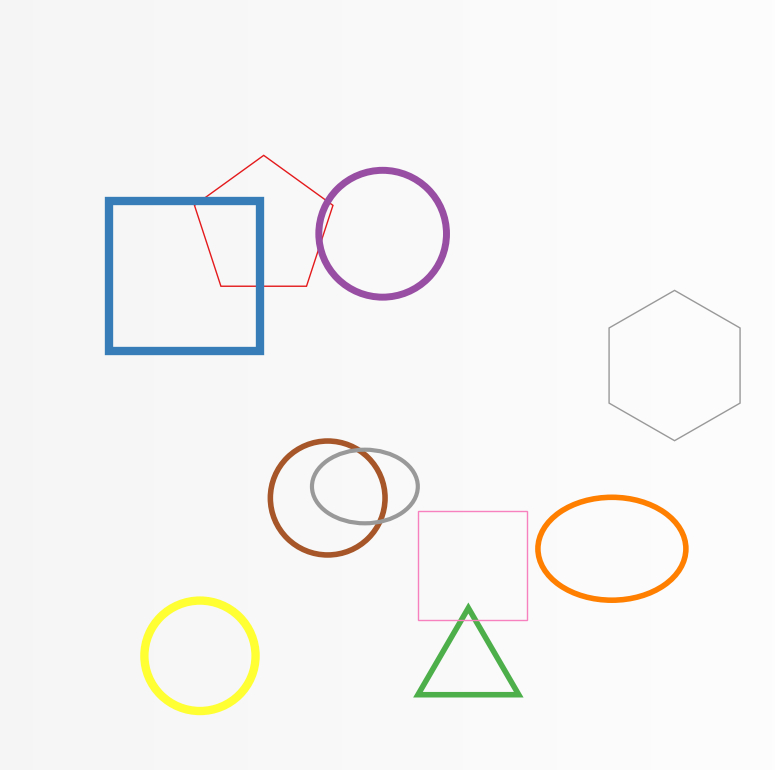[{"shape": "pentagon", "thickness": 0.5, "radius": 0.47, "center": [0.34, 0.704]}, {"shape": "square", "thickness": 3, "radius": 0.49, "center": [0.238, 0.641]}, {"shape": "triangle", "thickness": 2, "radius": 0.38, "center": [0.604, 0.135]}, {"shape": "circle", "thickness": 2.5, "radius": 0.41, "center": [0.494, 0.696]}, {"shape": "oval", "thickness": 2, "radius": 0.48, "center": [0.79, 0.287]}, {"shape": "circle", "thickness": 3, "radius": 0.36, "center": [0.258, 0.148]}, {"shape": "circle", "thickness": 2, "radius": 0.37, "center": [0.423, 0.353]}, {"shape": "square", "thickness": 0.5, "radius": 0.35, "center": [0.609, 0.266]}, {"shape": "hexagon", "thickness": 0.5, "radius": 0.49, "center": [0.87, 0.525]}, {"shape": "oval", "thickness": 1.5, "radius": 0.34, "center": [0.471, 0.368]}]